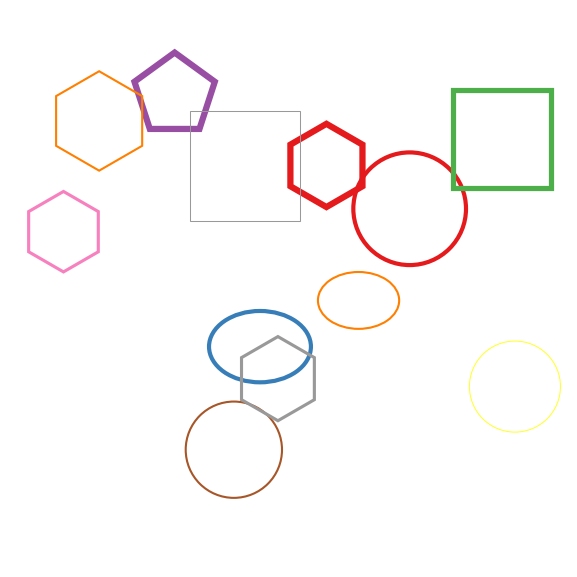[{"shape": "hexagon", "thickness": 3, "radius": 0.36, "center": [0.565, 0.713]}, {"shape": "circle", "thickness": 2, "radius": 0.49, "center": [0.709, 0.638]}, {"shape": "oval", "thickness": 2, "radius": 0.44, "center": [0.45, 0.399]}, {"shape": "square", "thickness": 2.5, "radius": 0.43, "center": [0.869, 0.758]}, {"shape": "pentagon", "thickness": 3, "radius": 0.37, "center": [0.302, 0.835]}, {"shape": "oval", "thickness": 1, "radius": 0.35, "center": [0.621, 0.479]}, {"shape": "hexagon", "thickness": 1, "radius": 0.43, "center": [0.172, 0.79]}, {"shape": "circle", "thickness": 0.5, "radius": 0.39, "center": [0.892, 0.33]}, {"shape": "circle", "thickness": 1, "radius": 0.42, "center": [0.405, 0.22]}, {"shape": "hexagon", "thickness": 1.5, "radius": 0.35, "center": [0.11, 0.598]}, {"shape": "hexagon", "thickness": 1.5, "radius": 0.36, "center": [0.481, 0.343]}, {"shape": "square", "thickness": 0.5, "radius": 0.48, "center": [0.424, 0.711]}]